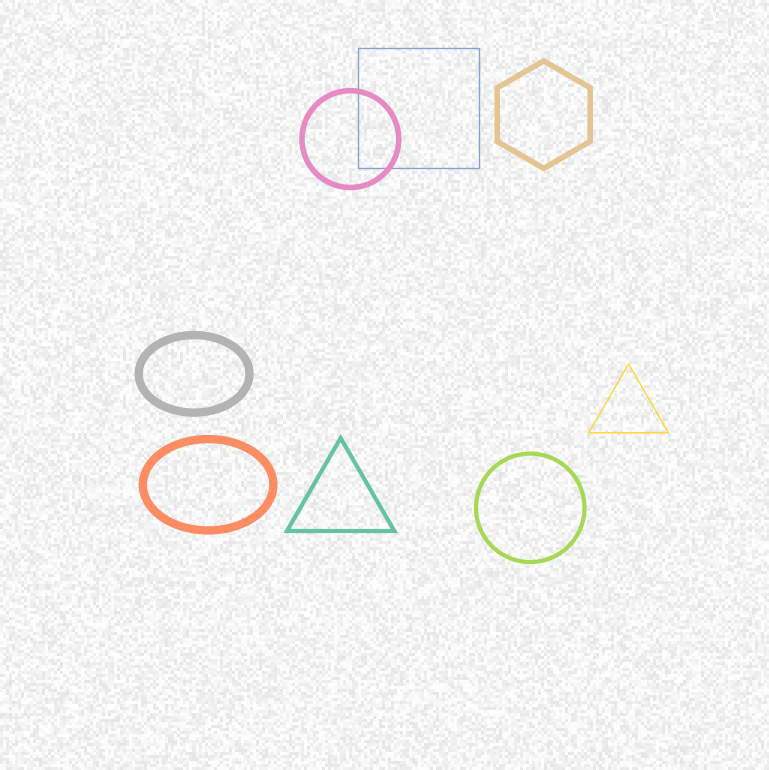[{"shape": "triangle", "thickness": 1.5, "radius": 0.4, "center": [0.442, 0.351]}, {"shape": "oval", "thickness": 3, "radius": 0.42, "center": [0.27, 0.37]}, {"shape": "square", "thickness": 0.5, "radius": 0.39, "center": [0.544, 0.86]}, {"shape": "circle", "thickness": 2, "radius": 0.31, "center": [0.455, 0.819]}, {"shape": "circle", "thickness": 1.5, "radius": 0.35, "center": [0.689, 0.34]}, {"shape": "triangle", "thickness": 0.5, "radius": 0.3, "center": [0.816, 0.468]}, {"shape": "hexagon", "thickness": 2, "radius": 0.35, "center": [0.706, 0.851]}, {"shape": "oval", "thickness": 3, "radius": 0.36, "center": [0.252, 0.515]}]